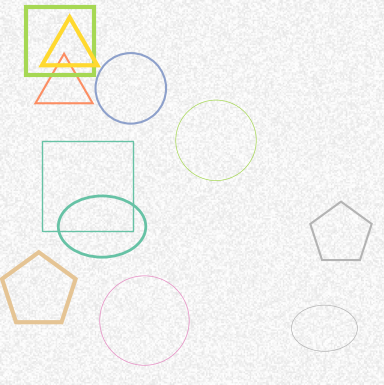[{"shape": "square", "thickness": 1, "radius": 0.58, "center": [0.227, 0.518]}, {"shape": "oval", "thickness": 2, "radius": 0.57, "center": [0.265, 0.412]}, {"shape": "triangle", "thickness": 1.5, "radius": 0.43, "center": [0.166, 0.775]}, {"shape": "circle", "thickness": 1.5, "radius": 0.46, "center": [0.34, 0.771]}, {"shape": "circle", "thickness": 0.5, "radius": 0.58, "center": [0.375, 0.167]}, {"shape": "circle", "thickness": 0.5, "radius": 0.52, "center": [0.561, 0.635]}, {"shape": "square", "thickness": 3, "radius": 0.44, "center": [0.155, 0.893]}, {"shape": "triangle", "thickness": 3, "radius": 0.42, "center": [0.181, 0.872]}, {"shape": "pentagon", "thickness": 3, "radius": 0.5, "center": [0.101, 0.244]}, {"shape": "oval", "thickness": 0.5, "radius": 0.43, "center": [0.843, 0.147]}, {"shape": "pentagon", "thickness": 1.5, "radius": 0.42, "center": [0.886, 0.392]}]